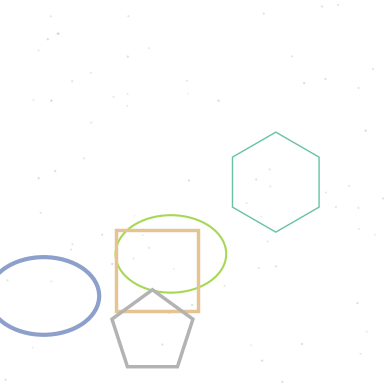[{"shape": "hexagon", "thickness": 1, "radius": 0.65, "center": [0.716, 0.527]}, {"shape": "oval", "thickness": 3, "radius": 0.72, "center": [0.114, 0.231]}, {"shape": "oval", "thickness": 1.5, "radius": 0.72, "center": [0.444, 0.34]}, {"shape": "square", "thickness": 2.5, "radius": 0.53, "center": [0.408, 0.297]}, {"shape": "pentagon", "thickness": 2.5, "radius": 0.55, "center": [0.396, 0.137]}]